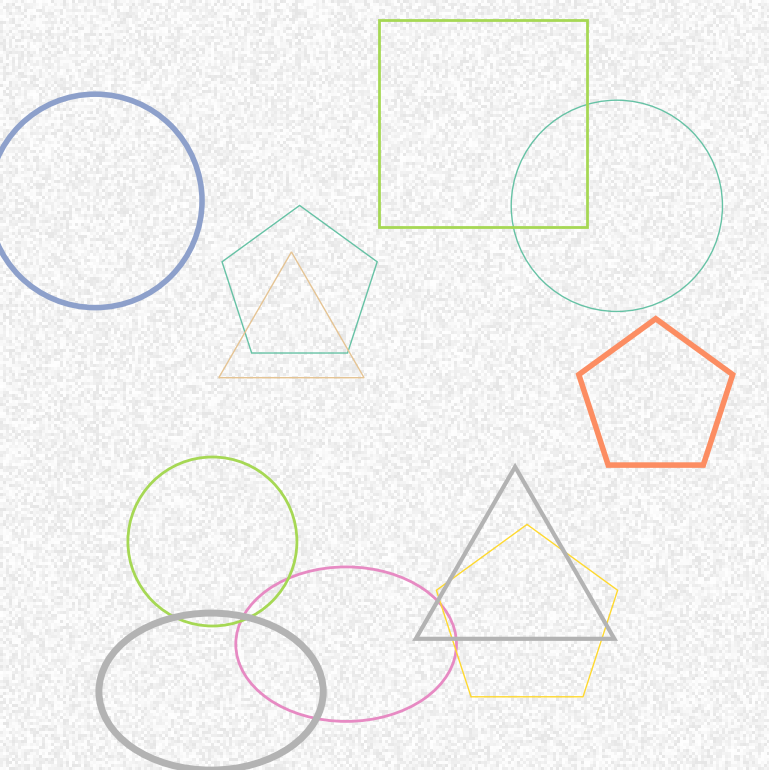[{"shape": "pentagon", "thickness": 0.5, "radius": 0.53, "center": [0.389, 0.627]}, {"shape": "circle", "thickness": 0.5, "radius": 0.69, "center": [0.801, 0.733]}, {"shape": "pentagon", "thickness": 2, "radius": 0.53, "center": [0.852, 0.481]}, {"shape": "circle", "thickness": 2, "radius": 0.69, "center": [0.124, 0.739]}, {"shape": "oval", "thickness": 1, "radius": 0.72, "center": [0.45, 0.163]}, {"shape": "square", "thickness": 1, "radius": 0.67, "center": [0.627, 0.839]}, {"shape": "circle", "thickness": 1, "radius": 0.55, "center": [0.276, 0.297]}, {"shape": "pentagon", "thickness": 0.5, "radius": 0.62, "center": [0.684, 0.195]}, {"shape": "triangle", "thickness": 0.5, "radius": 0.54, "center": [0.378, 0.564]}, {"shape": "oval", "thickness": 2.5, "radius": 0.73, "center": [0.274, 0.102]}, {"shape": "triangle", "thickness": 1.5, "radius": 0.74, "center": [0.669, 0.245]}]